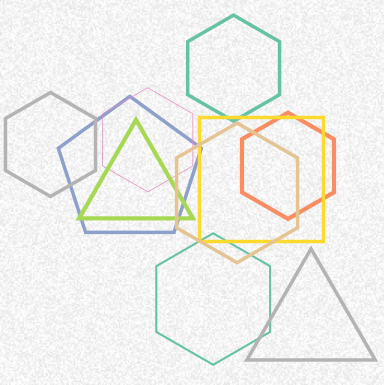[{"shape": "hexagon", "thickness": 2.5, "radius": 0.69, "center": [0.607, 0.823]}, {"shape": "hexagon", "thickness": 1.5, "radius": 0.85, "center": [0.554, 0.223]}, {"shape": "hexagon", "thickness": 3, "radius": 0.69, "center": [0.748, 0.569]}, {"shape": "pentagon", "thickness": 2.5, "radius": 0.98, "center": [0.337, 0.554]}, {"shape": "hexagon", "thickness": 0.5, "radius": 0.68, "center": [0.384, 0.637]}, {"shape": "triangle", "thickness": 3, "radius": 0.85, "center": [0.353, 0.518]}, {"shape": "square", "thickness": 2.5, "radius": 0.81, "center": [0.678, 0.536]}, {"shape": "hexagon", "thickness": 2.5, "radius": 0.91, "center": [0.616, 0.499]}, {"shape": "hexagon", "thickness": 2.5, "radius": 0.68, "center": [0.131, 0.625]}, {"shape": "triangle", "thickness": 2.5, "radius": 0.96, "center": [0.808, 0.161]}]